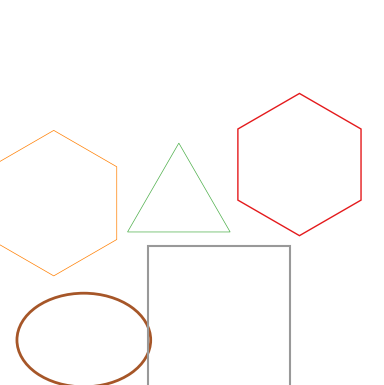[{"shape": "hexagon", "thickness": 1, "radius": 0.92, "center": [0.778, 0.573]}, {"shape": "triangle", "thickness": 0.5, "radius": 0.77, "center": [0.465, 0.474]}, {"shape": "hexagon", "thickness": 0.5, "radius": 0.94, "center": [0.14, 0.472]}, {"shape": "oval", "thickness": 2, "radius": 0.87, "center": [0.218, 0.117]}, {"shape": "square", "thickness": 1.5, "radius": 0.92, "center": [0.568, 0.177]}]